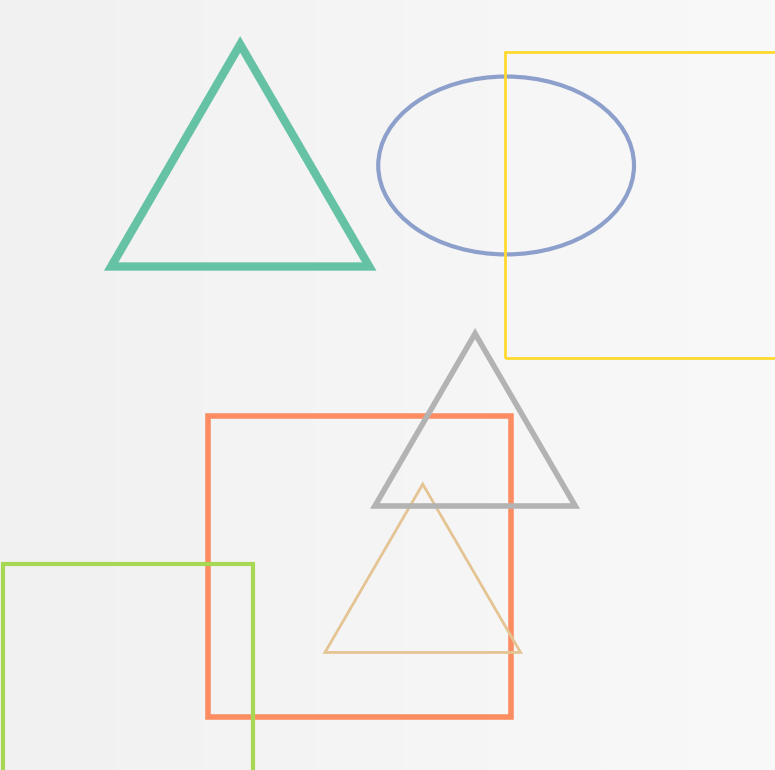[{"shape": "triangle", "thickness": 3, "radius": 0.96, "center": [0.31, 0.75]}, {"shape": "square", "thickness": 2, "radius": 0.98, "center": [0.464, 0.265]}, {"shape": "oval", "thickness": 1.5, "radius": 0.83, "center": [0.653, 0.785]}, {"shape": "square", "thickness": 1.5, "radius": 0.81, "center": [0.165, 0.106]}, {"shape": "square", "thickness": 1, "radius": 0.99, "center": [0.851, 0.734]}, {"shape": "triangle", "thickness": 1, "radius": 0.73, "center": [0.545, 0.226]}, {"shape": "triangle", "thickness": 2, "radius": 0.75, "center": [0.613, 0.418]}]